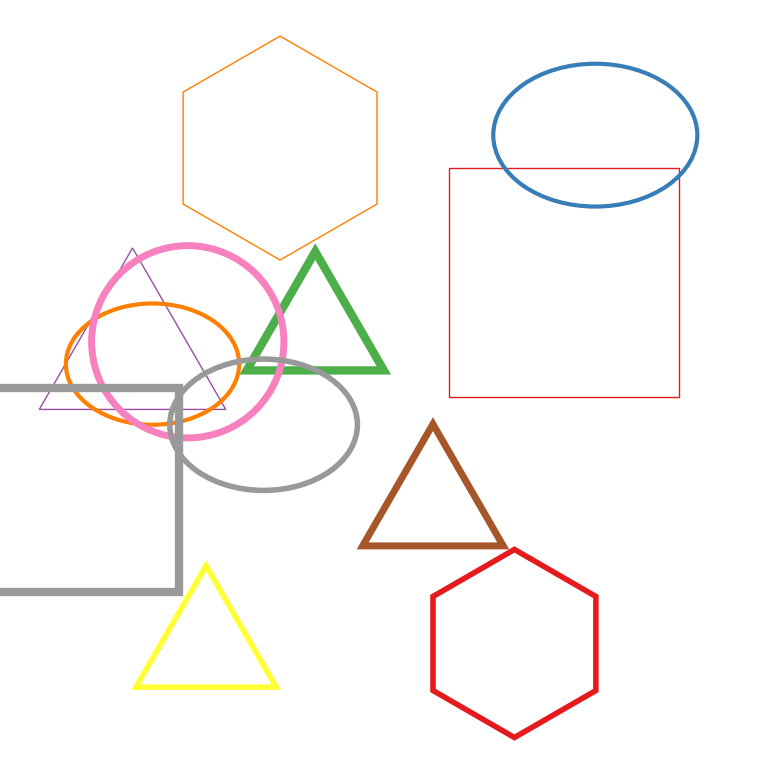[{"shape": "hexagon", "thickness": 2, "radius": 0.61, "center": [0.668, 0.164]}, {"shape": "square", "thickness": 0.5, "radius": 0.75, "center": [0.733, 0.633]}, {"shape": "oval", "thickness": 1.5, "radius": 0.66, "center": [0.773, 0.824]}, {"shape": "triangle", "thickness": 3, "radius": 0.51, "center": [0.409, 0.57]}, {"shape": "triangle", "thickness": 0.5, "radius": 0.7, "center": [0.172, 0.538]}, {"shape": "oval", "thickness": 1.5, "radius": 0.56, "center": [0.198, 0.527]}, {"shape": "hexagon", "thickness": 0.5, "radius": 0.73, "center": [0.364, 0.808]}, {"shape": "triangle", "thickness": 2, "radius": 0.53, "center": [0.268, 0.16]}, {"shape": "triangle", "thickness": 2.5, "radius": 0.53, "center": [0.562, 0.344]}, {"shape": "circle", "thickness": 2.5, "radius": 0.62, "center": [0.244, 0.556]}, {"shape": "oval", "thickness": 2, "radius": 0.61, "center": [0.342, 0.448]}, {"shape": "square", "thickness": 3, "radius": 0.66, "center": [0.101, 0.364]}]